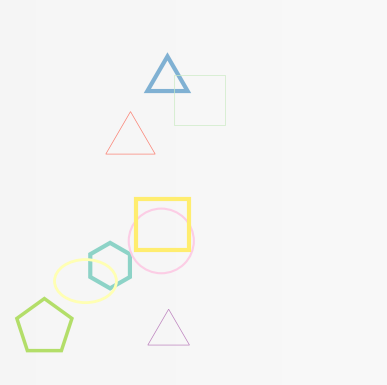[{"shape": "hexagon", "thickness": 3, "radius": 0.3, "center": [0.284, 0.31]}, {"shape": "oval", "thickness": 2, "radius": 0.4, "center": [0.221, 0.27]}, {"shape": "triangle", "thickness": 0.5, "radius": 0.37, "center": [0.337, 0.637]}, {"shape": "triangle", "thickness": 3, "radius": 0.3, "center": [0.432, 0.794]}, {"shape": "pentagon", "thickness": 2.5, "radius": 0.37, "center": [0.115, 0.15]}, {"shape": "circle", "thickness": 1.5, "radius": 0.42, "center": [0.416, 0.374]}, {"shape": "triangle", "thickness": 0.5, "radius": 0.31, "center": [0.435, 0.135]}, {"shape": "square", "thickness": 0.5, "radius": 0.33, "center": [0.515, 0.74]}, {"shape": "square", "thickness": 3, "radius": 0.34, "center": [0.419, 0.417]}]